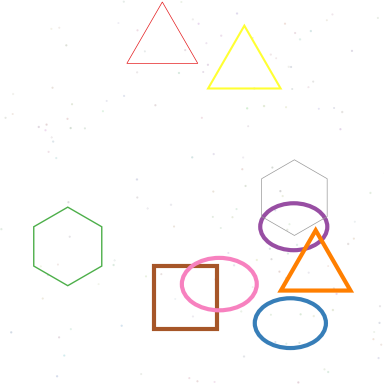[{"shape": "triangle", "thickness": 0.5, "radius": 0.53, "center": [0.422, 0.888]}, {"shape": "oval", "thickness": 3, "radius": 0.46, "center": [0.754, 0.161]}, {"shape": "hexagon", "thickness": 1, "radius": 0.51, "center": [0.176, 0.36]}, {"shape": "oval", "thickness": 3, "radius": 0.44, "center": [0.763, 0.411]}, {"shape": "triangle", "thickness": 3, "radius": 0.52, "center": [0.82, 0.297]}, {"shape": "triangle", "thickness": 1.5, "radius": 0.54, "center": [0.635, 0.825]}, {"shape": "square", "thickness": 3, "radius": 0.41, "center": [0.482, 0.226]}, {"shape": "oval", "thickness": 3, "radius": 0.49, "center": [0.57, 0.262]}, {"shape": "hexagon", "thickness": 0.5, "radius": 0.49, "center": [0.765, 0.487]}]